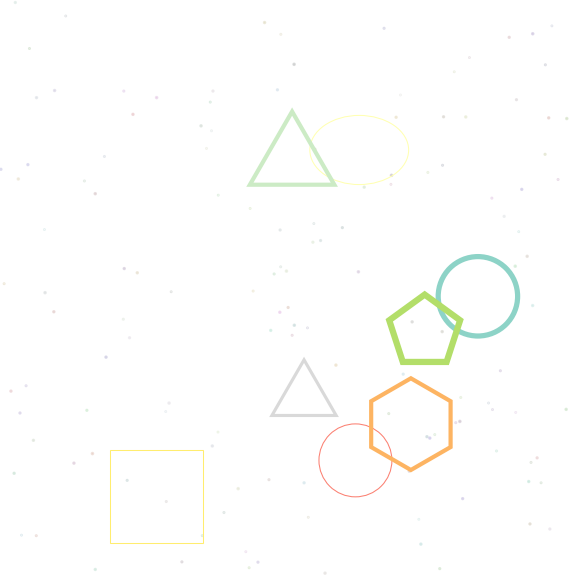[{"shape": "circle", "thickness": 2.5, "radius": 0.34, "center": [0.828, 0.486]}, {"shape": "oval", "thickness": 0.5, "radius": 0.43, "center": [0.622, 0.739]}, {"shape": "circle", "thickness": 0.5, "radius": 0.32, "center": [0.615, 0.202]}, {"shape": "hexagon", "thickness": 2, "radius": 0.4, "center": [0.711, 0.265]}, {"shape": "pentagon", "thickness": 3, "radius": 0.32, "center": [0.735, 0.425]}, {"shape": "triangle", "thickness": 1.5, "radius": 0.32, "center": [0.526, 0.312]}, {"shape": "triangle", "thickness": 2, "radius": 0.42, "center": [0.506, 0.721]}, {"shape": "square", "thickness": 0.5, "radius": 0.4, "center": [0.271, 0.139]}]